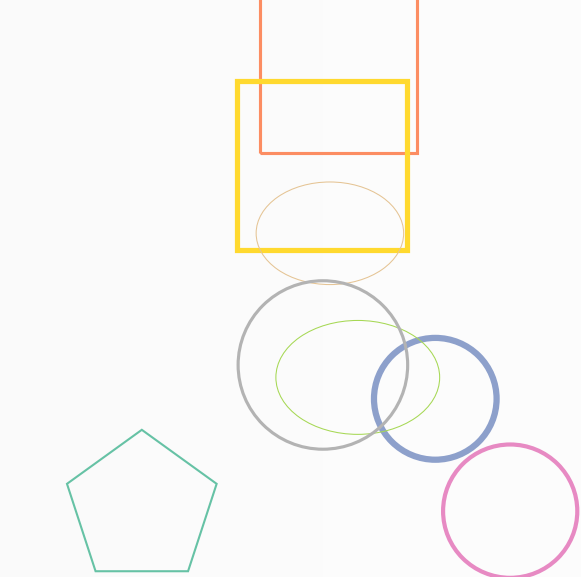[{"shape": "pentagon", "thickness": 1, "radius": 0.68, "center": [0.244, 0.119]}, {"shape": "square", "thickness": 1.5, "radius": 0.68, "center": [0.583, 0.87]}, {"shape": "circle", "thickness": 3, "radius": 0.53, "center": [0.749, 0.309]}, {"shape": "circle", "thickness": 2, "radius": 0.58, "center": [0.878, 0.114]}, {"shape": "oval", "thickness": 0.5, "radius": 0.7, "center": [0.616, 0.346]}, {"shape": "square", "thickness": 2.5, "radius": 0.73, "center": [0.555, 0.712]}, {"shape": "oval", "thickness": 0.5, "radius": 0.63, "center": [0.568, 0.595]}, {"shape": "circle", "thickness": 1.5, "radius": 0.73, "center": [0.556, 0.367]}]